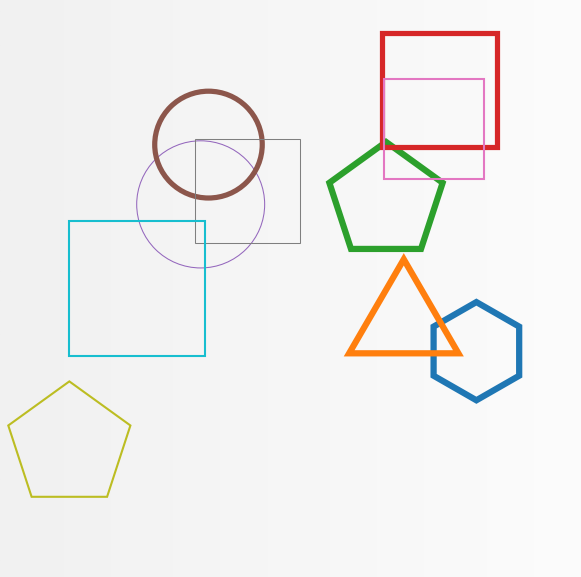[{"shape": "hexagon", "thickness": 3, "radius": 0.43, "center": [0.82, 0.391]}, {"shape": "triangle", "thickness": 3, "radius": 0.54, "center": [0.695, 0.442]}, {"shape": "pentagon", "thickness": 3, "radius": 0.51, "center": [0.664, 0.651]}, {"shape": "square", "thickness": 2.5, "radius": 0.5, "center": [0.757, 0.843]}, {"shape": "circle", "thickness": 0.5, "radius": 0.55, "center": [0.345, 0.645]}, {"shape": "circle", "thickness": 2.5, "radius": 0.46, "center": [0.359, 0.749]}, {"shape": "square", "thickness": 1, "radius": 0.43, "center": [0.747, 0.775]}, {"shape": "square", "thickness": 0.5, "radius": 0.45, "center": [0.425, 0.668]}, {"shape": "pentagon", "thickness": 1, "radius": 0.55, "center": [0.119, 0.228]}, {"shape": "square", "thickness": 1, "radius": 0.59, "center": [0.236, 0.499]}]